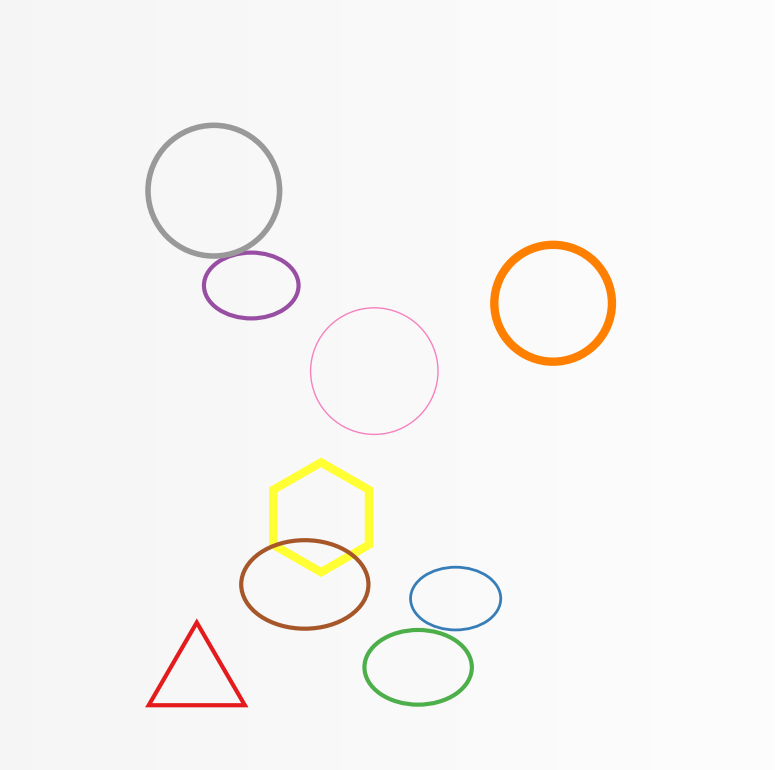[{"shape": "triangle", "thickness": 1.5, "radius": 0.36, "center": [0.254, 0.12]}, {"shape": "oval", "thickness": 1, "radius": 0.29, "center": [0.588, 0.223]}, {"shape": "oval", "thickness": 1.5, "radius": 0.35, "center": [0.54, 0.133]}, {"shape": "oval", "thickness": 1.5, "radius": 0.31, "center": [0.324, 0.629]}, {"shape": "circle", "thickness": 3, "radius": 0.38, "center": [0.714, 0.606]}, {"shape": "hexagon", "thickness": 3, "radius": 0.36, "center": [0.414, 0.328]}, {"shape": "oval", "thickness": 1.5, "radius": 0.41, "center": [0.393, 0.241]}, {"shape": "circle", "thickness": 0.5, "radius": 0.41, "center": [0.483, 0.518]}, {"shape": "circle", "thickness": 2, "radius": 0.42, "center": [0.276, 0.752]}]